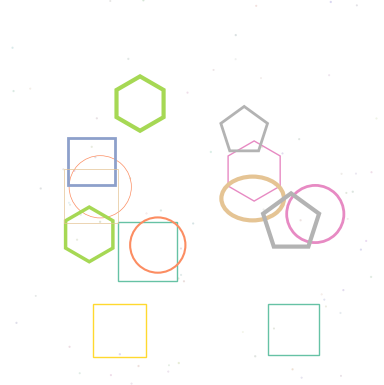[{"shape": "square", "thickness": 1, "radius": 0.34, "center": [0.762, 0.144]}, {"shape": "square", "thickness": 1, "radius": 0.38, "center": [0.383, 0.347]}, {"shape": "circle", "thickness": 0.5, "radius": 0.4, "center": [0.26, 0.515]}, {"shape": "circle", "thickness": 1.5, "radius": 0.36, "center": [0.41, 0.363]}, {"shape": "square", "thickness": 2, "radius": 0.31, "center": [0.238, 0.58]}, {"shape": "hexagon", "thickness": 1, "radius": 0.39, "center": [0.66, 0.556]}, {"shape": "circle", "thickness": 2, "radius": 0.37, "center": [0.819, 0.444]}, {"shape": "hexagon", "thickness": 3, "radius": 0.35, "center": [0.364, 0.731]}, {"shape": "hexagon", "thickness": 2.5, "radius": 0.35, "center": [0.232, 0.391]}, {"shape": "square", "thickness": 1, "radius": 0.34, "center": [0.31, 0.142]}, {"shape": "oval", "thickness": 3, "radius": 0.41, "center": [0.656, 0.484]}, {"shape": "square", "thickness": 0.5, "radius": 0.35, "center": [0.236, 0.492]}, {"shape": "pentagon", "thickness": 2, "radius": 0.32, "center": [0.634, 0.66]}, {"shape": "pentagon", "thickness": 3, "radius": 0.38, "center": [0.756, 0.421]}]